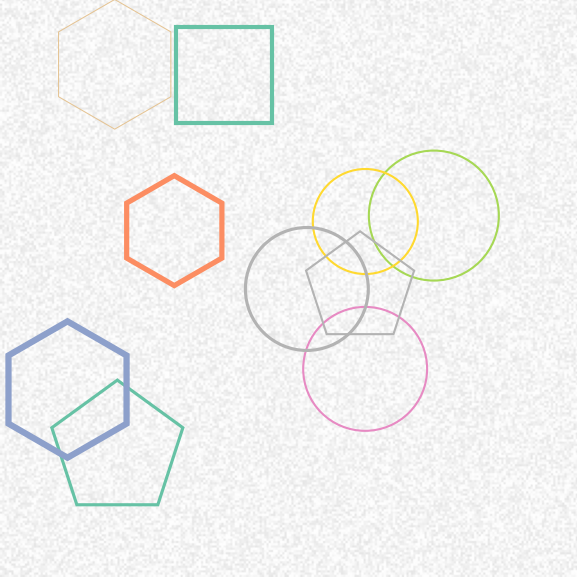[{"shape": "pentagon", "thickness": 1.5, "radius": 0.6, "center": [0.203, 0.222]}, {"shape": "square", "thickness": 2, "radius": 0.42, "center": [0.387, 0.869]}, {"shape": "hexagon", "thickness": 2.5, "radius": 0.48, "center": [0.302, 0.6]}, {"shape": "hexagon", "thickness": 3, "radius": 0.59, "center": [0.117, 0.325]}, {"shape": "circle", "thickness": 1, "radius": 0.54, "center": [0.632, 0.36]}, {"shape": "circle", "thickness": 1, "radius": 0.56, "center": [0.751, 0.626]}, {"shape": "circle", "thickness": 1, "radius": 0.45, "center": [0.633, 0.616]}, {"shape": "hexagon", "thickness": 0.5, "radius": 0.56, "center": [0.199, 0.888]}, {"shape": "circle", "thickness": 1.5, "radius": 0.53, "center": [0.531, 0.499]}, {"shape": "pentagon", "thickness": 1, "radius": 0.49, "center": [0.624, 0.5]}]